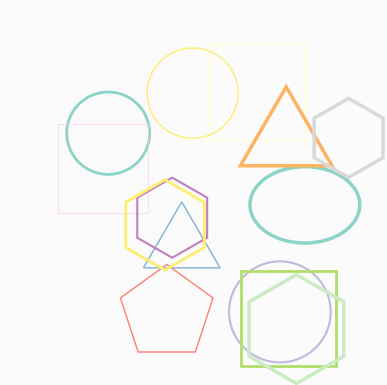[{"shape": "circle", "thickness": 2, "radius": 0.53, "center": [0.279, 0.654]}, {"shape": "oval", "thickness": 2.5, "radius": 0.71, "center": [0.787, 0.468]}, {"shape": "square", "thickness": 0.5, "radius": 0.62, "center": [0.662, 0.761]}, {"shape": "circle", "thickness": 1.5, "radius": 0.66, "center": [0.722, 0.19]}, {"shape": "pentagon", "thickness": 1, "radius": 0.63, "center": [0.43, 0.187]}, {"shape": "triangle", "thickness": 1, "radius": 0.57, "center": [0.469, 0.361]}, {"shape": "triangle", "thickness": 2.5, "radius": 0.68, "center": [0.739, 0.638]}, {"shape": "square", "thickness": 2, "radius": 0.62, "center": [0.744, 0.172]}, {"shape": "square", "thickness": 0.5, "radius": 0.58, "center": [0.265, 0.561]}, {"shape": "hexagon", "thickness": 2.5, "radius": 0.51, "center": [0.9, 0.642]}, {"shape": "hexagon", "thickness": 1.5, "radius": 0.52, "center": [0.444, 0.435]}, {"shape": "hexagon", "thickness": 2.5, "radius": 0.71, "center": [0.765, 0.145]}, {"shape": "circle", "thickness": 1, "radius": 0.59, "center": [0.497, 0.758]}, {"shape": "hexagon", "thickness": 2, "radius": 0.59, "center": [0.426, 0.416]}]